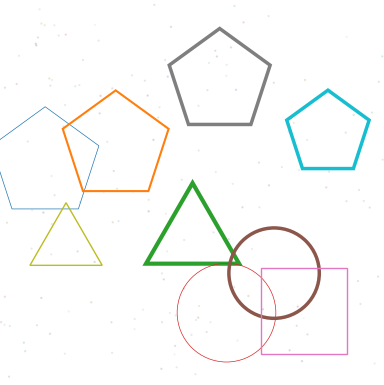[{"shape": "pentagon", "thickness": 0.5, "radius": 0.73, "center": [0.117, 0.576]}, {"shape": "pentagon", "thickness": 1.5, "radius": 0.72, "center": [0.3, 0.621]}, {"shape": "triangle", "thickness": 3, "radius": 0.7, "center": [0.5, 0.385]}, {"shape": "circle", "thickness": 0.5, "radius": 0.64, "center": [0.588, 0.188]}, {"shape": "circle", "thickness": 2.5, "radius": 0.59, "center": [0.712, 0.291]}, {"shape": "square", "thickness": 1, "radius": 0.56, "center": [0.79, 0.192]}, {"shape": "pentagon", "thickness": 2.5, "radius": 0.69, "center": [0.571, 0.788]}, {"shape": "triangle", "thickness": 1, "radius": 0.54, "center": [0.172, 0.365]}, {"shape": "pentagon", "thickness": 2.5, "radius": 0.56, "center": [0.852, 0.653]}]